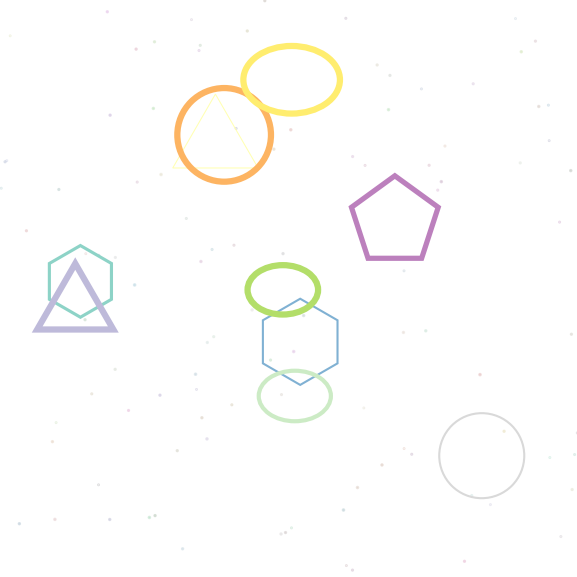[{"shape": "hexagon", "thickness": 1.5, "radius": 0.31, "center": [0.139, 0.512]}, {"shape": "triangle", "thickness": 0.5, "radius": 0.43, "center": [0.373, 0.751]}, {"shape": "triangle", "thickness": 3, "radius": 0.38, "center": [0.13, 0.467]}, {"shape": "hexagon", "thickness": 1, "radius": 0.37, "center": [0.52, 0.407]}, {"shape": "circle", "thickness": 3, "radius": 0.41, "center": [0.388, 0.766]}, {"shape": "oval", "thickness": 3, "radius": 0.31, "center": [0.49, 0.497]}, {"shape": "circle", "thickness": 1, "radius": 0.37, "center": [0.834, 0.21]}, {"shape": "pentagon", "thickness": 2.5, "radius": 0.39, "center": [0.684, 0.616]}, {"shape": "oval", "thickness": 2, "radius": 0.31, "center": [0.51, 0.313]}, {"shape": "oval", "thickness": 3, "radius": 0.42, "center": [0.505, 0.861]}]